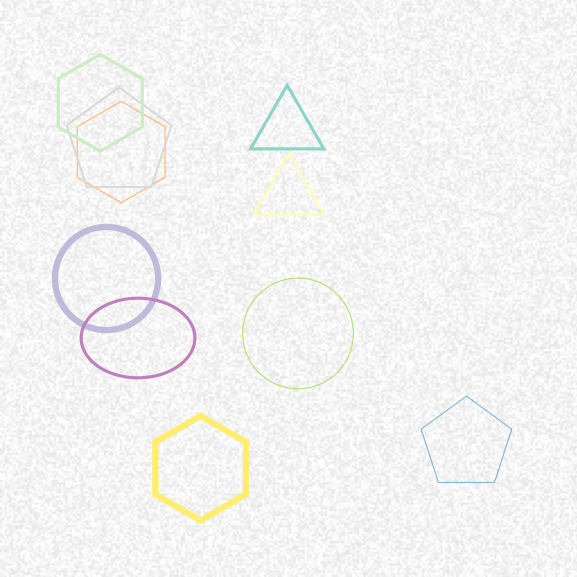[{"shape": "triangle", "thickness": 1.5, "radius": 0.37, "center": [0.497, 0.778]}, {"shape": "triangle", "thickness": 1, "radius": 0.35, "center": [0.501, 0.663]}, {"shape": "circle", "thickness": 3, "radius": 0.45, "center": [0.184, 0.517]}, {"shape": "pentagon", "thickness": 0.5, "radius": 0.41, "center": [0.808, 0.231]}, {"shape": "hexagon", "thickness": 0.5, "radius": 0.44, "center": [0.21, 0.736]}, {"shape": "circle", "thickness": 0.5, "radius": 0.48, "center": [0.516, 0.422]}, {"shape": "pentagon", "thickness": 1, "radius": 0.48, "center": [0.206, 0.753]}, {"shape": "oval", "thickness": 1.5, "radius": 0.49, "center": [0.239, 0.414]}, {"shape": "hexagon", "thickness": 1.5, "radius": 0.42, "center": [0.174, 0.821]}, {"shape": "hexagon", "thickness": 3, "radius": 0.45, "center": [0.347, 0.188]}]